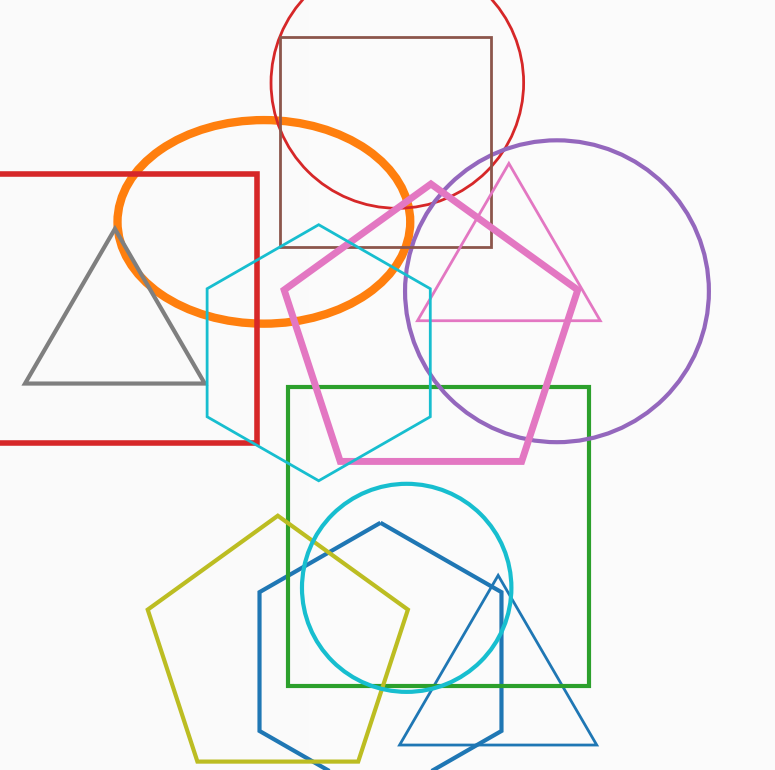[{"shape": "triangle", "thickness": 1, "radius": 0.73, "center": [0.643, 0.106]}, {"shape": "hexagon", "thickness": 1.5, "radius": 0.9, "center": [0.491, 0.141]}, {"shape": "oval", "thickness": 3, "radius": 0.94, "center": [0.34, 0.712]}, {"shape": "square", "thickness": 1.5, "radius": 0.97, "center": [0.566, 0.303]}, {"shape": "circle", "thickness": 1, "radius": 0.81, "center": [0.513, 0.892]}, {"shape": "square", "thickness": 2, "radius": 0.88, "center": [0.156, 0.599]}, {"shape": "circle", "thickness": 1.5, "radius": 0.98, "center": [0.719, 0.622]}, {"shape": "square", "thickness": 1, "radius": 0.68, "center": [0.498, 0.816]}, {"shape": "triangle", "thickness": 1, "radius": 0.68, "center": [0.657, 0.652]}, {"shape": "pentagon", "thickness": 2.5, "radius": 1.0, "center": [0.556, 0.562]}, {"shape": "triangle", "thickness": 1.5, "radius": 0.67, "center": [0.148, 0.569]}, {"shape": "pentagon", "thickness": 1.5, "radius": 0.88, "center": [0.358, 0.154]}, {"shape": "hexagon", "thickness": 1, "radius": 0.83, "center": [0.411, 0.542]}, {"shape": "circle", "thickness": 1.5, "radius": 0.68, "center": [0.525, 0.237]}]